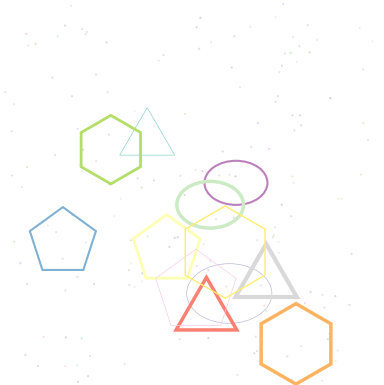[{"shape": "triangle", "thickness": 0.5, "radius": 0.41, "center": [0.382, 0.638]}, {"shape": "pentagon", "thickness": 2, "radius": 0.46, "center": [0.433, 0.351]}, {"shape": "oval", "thickness": 0.5, "radius": 0.55, "center": [0.596, 0.238]}, {"shape": "triangle", "thickness": 2.5, "radius": 0.45, "center": [0.536, 0.188]}, {"shape": "pentagon", "thickness": 1.5, "radius": 0.45, "center": [0.163, 0.372]}, {"shape": "hexagon", "thickness": 2.5, "radius": 0.52, "center": [0.769, 0.107]}, {"shape": "hexagon", "thickness": 2, "radius": 0.45, "center": [0.288, 0.611]}, {"shape": "pentagon", "thickness": 0.5, "radius": 0.55, "center": [0.509, 0.243]}, {"shape": "triangle", "thickness": 3, "radius": 0.46, "center": [0.691, 0.275]}, {"shape": "oval", "thickness": 1.5, "radius": 0.41, "center": [0.613, 0.525]}, {"shape": "oval", "thickness": 2.5, "radius": 0.43, "center": [0.546, 0.468]}, {"shape": "hexagon", "thickness": 1, "radius": 0.6, "center": [0.585, 0.345]}]